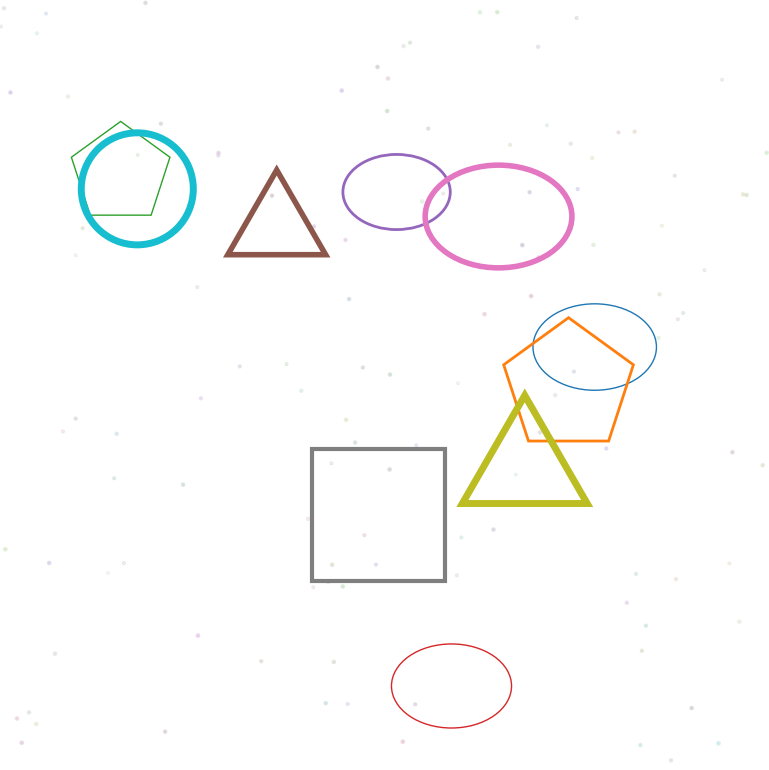[{"shape": "oval", "thickness": 0.5, "radius": 0.4, "center": [0.772, 0.549]}, {"shape": "pentagon", "thickness": 1, "radius": 0.44, "center": [0.738, 0.499]}, {"shape": "pentagon", "thickness": 0.5, "radius": 0.34, "center": [0.157, 0.775]}, {"shape": "oval", "thickness": 0.5, "radius": 0.39, "center": [0.586, 0.109]}, {"shape": "oval", "thickness": 1, "radius": 0.35, "center": [0.515, 0.751]}, {"shape": "triangle", "thickness": 2, "radius": 0.37, "center": [0.359, 0.706]}, {"shape": "oval", "thickness": 2, "radius": 0.48, "center": [0.647, 0.719]}, {"shape": "square", "thickness": 1.5, "radius": 0.43, "center": [0.491, 0.331]}, {"shape": "triangle", "thickness": 2.5, "radius": 0.47, "center": [0.682, 0.393]}, {"shape": "circle", "thickness": 2.5, "radius": 0.36, "center": [0.178, 0.755]}]